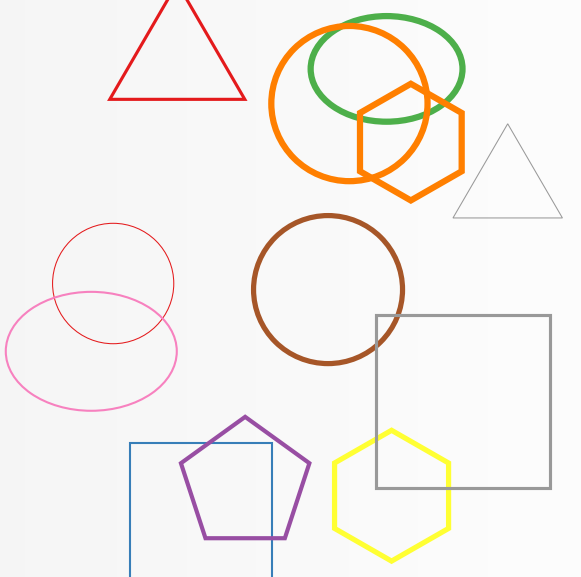[{"shape": "triangle", "thickness": 1.5, "radius": 0.67, "center": [0.305, 0.894]}, {"shape": "circle", "thickness": 0.5, "radius": 0.52, "center": [0.195, 0.508]}, {"shape": "square", "thickness": 1, "radius": 0.61, "center": [0.346, 0.11]}, {"shape": "oval", "thickness": 3, "radius": 0.65, "center": [0.665, 0.88]}, {"shape": "pentagon", "thickness": 2, "radius": 0.58, "center": [0.422, 0.161]}, {"shape": "circle", "thickness": 3, "radius": 0.67, "center": [0.601, 0.82]}, {"shape": "hexagon", "thickness": 3, "radius": 0.5, "center": [0.707, 0.753]}, {"shape": "hexagon", "thickness": 2.5, "radius": 0.57, "center": [0.674, 0.141]}, {"shape": "circle", "thickness": 2.5, "radius": 0.64, "center": [0.564, 0.498]}, {"shape": "oval", "thickness": 1, "radius": 0.74, "center": [0.157, 0.391]}, {"shape": "triangle", "thickness": 0.5, "radius": 0.54, "center": [0.873, 0.676]}, {"shape": "square", "thickness": 1.5, "radius": 0.75, "center": [0.797, 0.303]}]